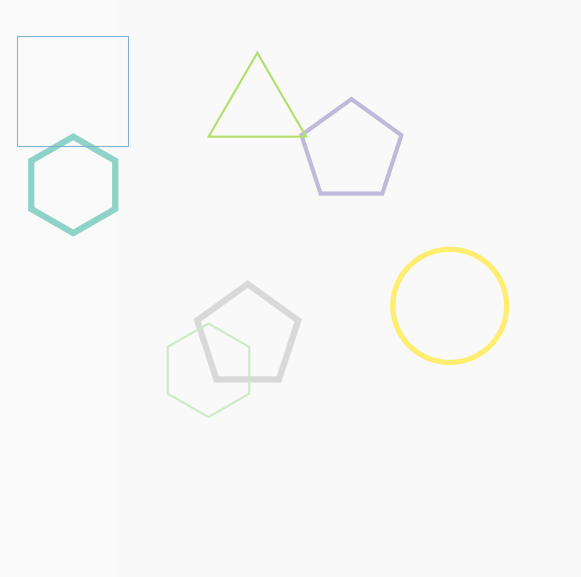[{"shape": "hexagon", "thickness": 3, "radius": 0.42, "center": [0.126, 0.679]}, {"shape": "pentagon", "thickness": 2, "radius": 0.45, "center": [0.605, 0.737]}, {"shape": "square", "thickness": 0.5, "radius": 0.48, "center": [0.125, 0.842]}, {"shape": "triangle", "thickness": 1, "radius": 0.48, "center": [0.443, 0.811]}, {"shape": "pentagon", "thickness": 3, "radius": 0.46, "center": [0.426, 0.416]}, {"shape": "hexagon", "thickness": 1, "radius": 0.4, "center": [0.359, 0.358]}, {"shape": "circle", "thickness": 2.5, "radius": 0.49, "center": [0.774, 0.469]}]